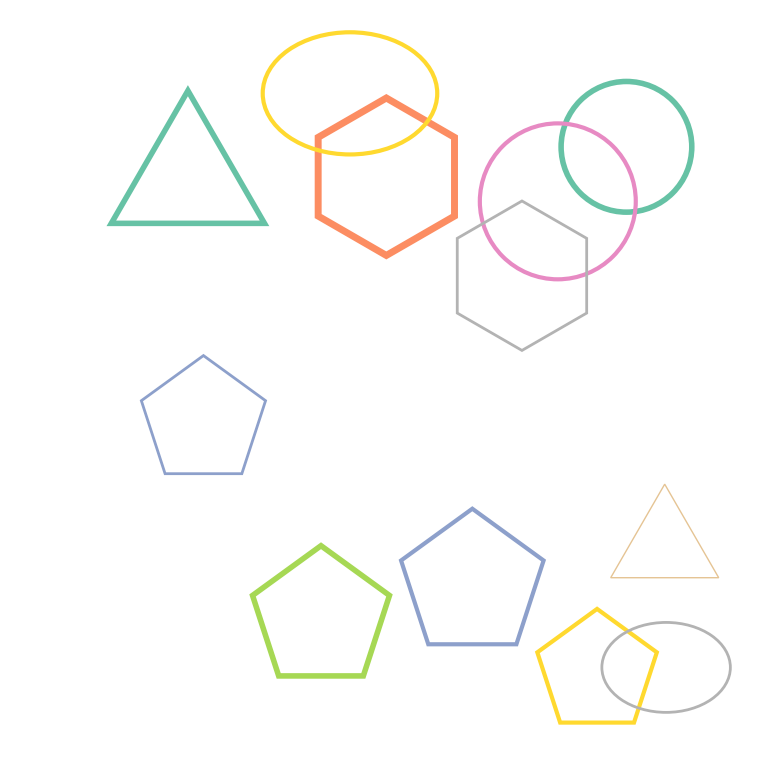[{"shape": "triangle", "thickness": 2, "radius": 0.57, "center": [0.244, 0.767]}, {"shape": "circle", "thickness": 2, "radius": 0.42, "center": [0.814, 0.809]}, {"shape": "hexagon", "thickness": 2.5, "radius": 0.51, "center": [0.502, 0.771]}, {"shape": "pentagon", "thickness": 1, "radius": 0.42, "center": [0.264, 0.453]}, {"shape": "pentagon", "thickness": 1.5, "radius": 0.49, "center": [0.613, 0.242]}, {"shape": "circle", "thickness": 1.5, "radius": 0.51, "center": [0.724, 0.739]}, {"shape": "pentagon", "thickness": 2, "radius": 0.47, "center": [0.417, 0.198]}, {"shape": "oval", "thickness": 1.5, "radius": 0.57, "center": [0.455, 0.879]}, {"shape": "pentagon", "thickness": 1.5, "radius": 0.41, "center": [0.775, 0.128]}, {"shape": "triangle", "thickness": 0.5, "radius": 0.4, "center": [0.863, 0.29]}, {"shape": "oval", "thickness": 1, "radius": 0.42, "center": [0.865, 0.133]}, {"shape": "hexagon", "thickness": 1, "radius": 0.49, "center": [0.678, 0.642]}]